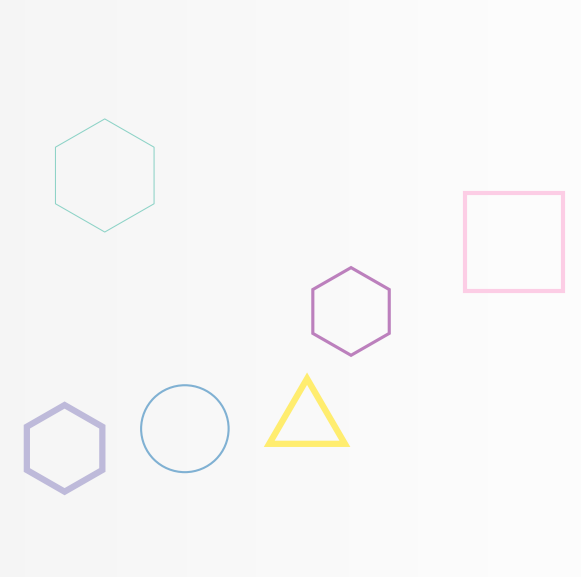[{"shape": "hexagon", "thickness": 0.5, "radius": 0.49, "center": [0.18, 0.695]}, {"shape": "hexagon", "thickness": 3, "radius": 0.37, "center": [0.111, 0.223]}, {"shape": "circle", "thickness": 1, "radius": 0.38, "center": [0.318, 0.257]}, {"shape": "square", "thickness": 2, "radius": 0.42, "center": [0.884, 0.58]}, {"shape": "hexagon", "thickness": 1.5, "radius": 0.38, "center": [0.604, 0.46]}, {"shape": "triangle", "thickness": 3, "radius": 0.38, "center": [0.528, 0.268]}]